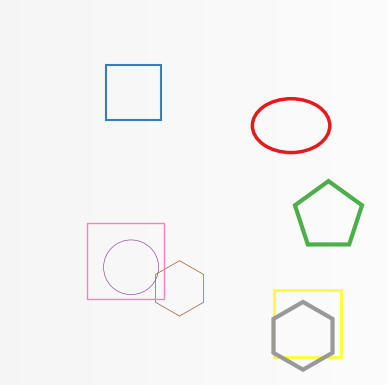[{"shape": "oval", "thickness": 2.5, "radius": 0.5, "center": [0.751, 0.674]}, {"shape": "square", "thickness": 1.5, "radius": 0.35, "center": [0.344, 0.759]}, {"shape": "pentagon", "thickness": 3, "radius": 0.45, "center": [0.848, 0.439]}, {"shape": "circle", "thickness": 0.5, "radius": 0.36, "center": [0.338, 0.306]}, {"shape": "square", "thickness": 2, "radius": 0.43, "center": [0.793, 0.16]}, {"shape": "hexagon", "thickness": 0.5, "radius": 0.36, "center": [0.463, 0.251]}, {"shape": "square", "thickness": 1, "radius": 0.49, "center": [0.324, 0.321]}, {"shape": "hexagon", "thickness": 3, "radius": 0.44, "center": [0.782, 0.128]}]